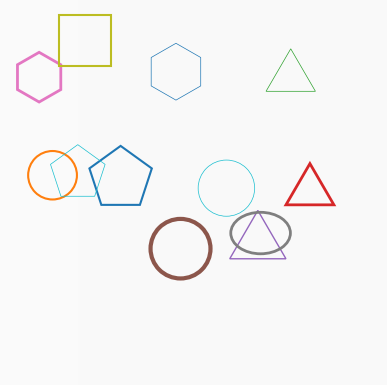[{"shape": "hexagon", "thickness": 0.5, "radius": 0.37, "center": [0.454, 0.814]}, {"shape": "pentagon", "thickness": 1.5, "radius": 0.42, "center": [0.311, 0.536]}, {"shape": "circle", "thickness": 1.5, "radius": 0.31, "center": [0.136, 0.545]}, {"shape": "triangle", "thickness": 0.5, "radius": 0.37, "center": [0.75, 0.8]}, {"shape": "triangle", "thickness": 2, "radius": 0.36, "center": [0.8, 0.504]}, {"shape": "triangle", "thickness": 1, "radius": 0.42, "center": [0.665, 0.37]}, {"shape": "circle", "thickness": 3, "radius": 0.39, "center": [0.466, 0.354]}, {"shape": "hexagon", "thickness": 2, "radius": 0.32, "center": [0.101, 0.8]}, {"shape": "oval", "thickness": 2, "radius": 0.38, "center": [0.672, 0.395]}, {"shape": "square", "thickness": 1.5, "radius": 0.33, "center": [0.22, 0.895]}, {"shape": "circle", "thickness": 0.5, "radius": 0.36, "center": [0.584, 0.511]}, {"shape": "pentagon", "thickness": 0.5, "radius": 0.37, "center": [0.201, 0.55]}]